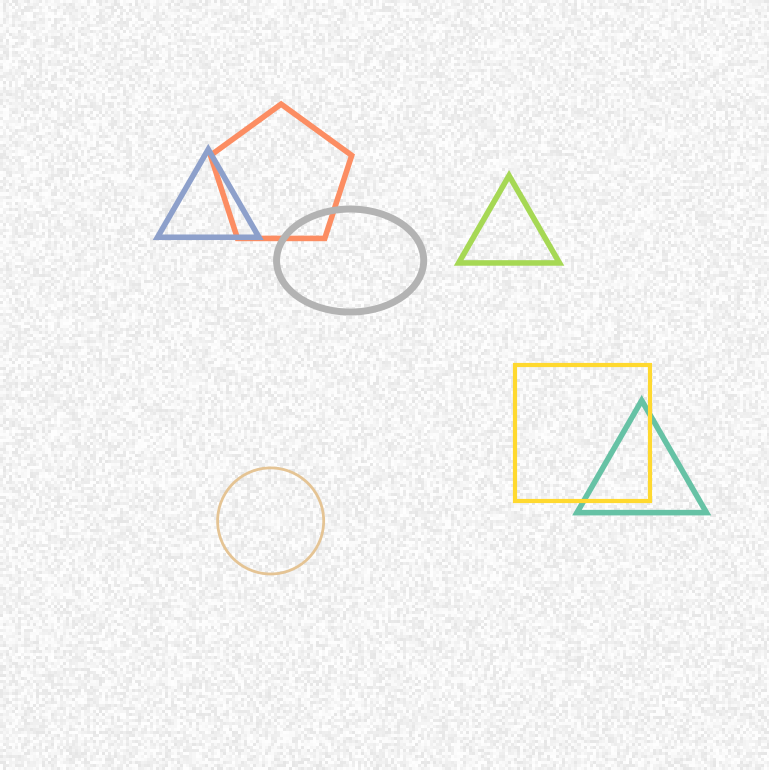[{"shape": "triangle", "thickness": 2, "radius": 0.49, "center": [0.833, 0.383]}, {"shape": "pentagon", "thickness": 2, "radius": 0.48, "center": [0.365, 0.768]}, {"shape": "triangle", "thickness": 2, "radius": 0.38, "center": [0.27, 0.73]}, {"shape": "triangle", "thickness": 2, "radius": 0.38, "center": [0.661, 0.696]}, {"shape": "square", "thickness": 1.5, "radius": 0.44, "center": [0.756, 0.437]}, {"shape": "circle", "thickness": 1, "radius": 0.34, "center": [0.351, 0.323]}, {"shape": "oval", "thickness": 2.5, "radius": 0.48, "center": [0.455, 0.662]}]